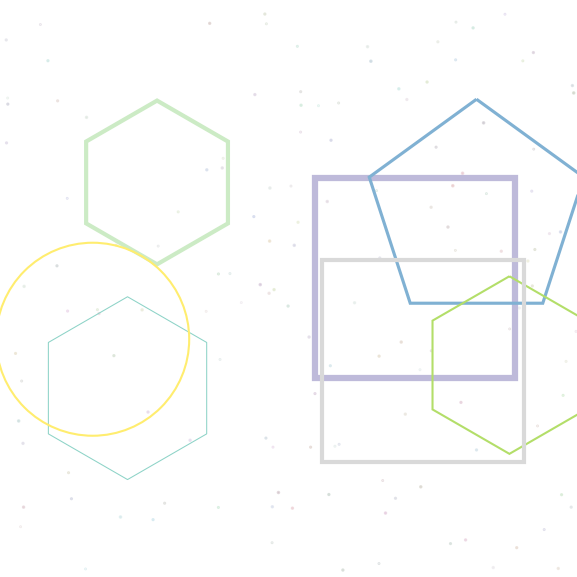[{"shape": "hexagon", "thickness": 0.5, "radius": 0.79, "center": [0.221, 0.327]}, {"shape": "square", "thickness": 3, "radius": 0.87, "center": [0.719, 0.517]}, {"shape": "pentagon", "thickness": 1.5, "radius": 0.98, "center": [0.825, 0.632]}, {"shape": "hexagon", "thickness": 1, "radius": 0.77, "center": [0.882, 0.367]}, {"shape": "square", "thickness": 2, "radius": 0.87, "center": [0.733, 0.374]}, {"shape": "hexagon", "thickness": 2, "radius": 0.71, "center": [0.272, 0.683]}, {"shape": "circle", "thickness": 1, "radius": 0.84, "center": [0.161, 0.412]}]